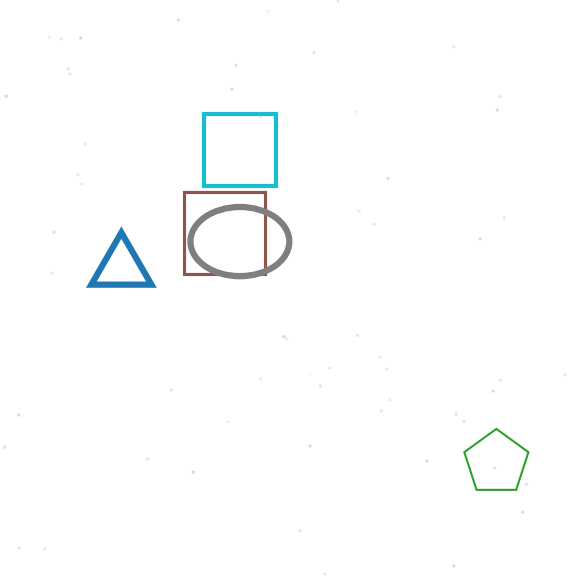[{"shape": "triangle", "thickness": 3, "radius": 0.3, "center": [0.21, 0.536]}, {"shape": "pentagon", "thickness": 1, "radius": 0.29, "center": [0.86, 0.198]}, {"shape": "square", "thickness": 1.5, "radius": 0.35, "center": [0.389, 0.596]}, {"shape": "oval", "thickness": 3, "radius": 0.43, "center": [0.415, 0.581]}, {"shape": "square", "thickness": 2, "radius": 0.31, "center": [0.416, 0.74]}]